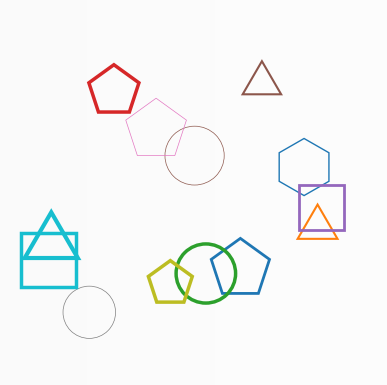[{"shape": "hexagon", "thickness": 1, "radius": 0.37, "center": [0.785, 0.566]}, {"shape": "pentagon", "thickness": 2, "radius": 0.4, "center": [0.62, 0.302]}, {"shape": "triangle", "thickness": 1.5, "radius": 0.3, "center": [0.82, 0.409]}, {"shape": "circle", "thickness": 2.5, "radius": 0.38, "center": [0.531, 0.29]}, {"shape": "pentagon", "thickness": 2.5, "radius": 0.34, "center": [0.294, 0.764]}, {"shape": "square", "thickness": 2, "radius": 0.29, "center": [0.83, 0.462]}, {"shape": "circle", "thickness": 0.5, "radius": 0.38, "center": [0.502, 0.596]}, {"shape": "triangle", "thickness": 1.5, "radius": 0.29, "center": [0.676, 0.784]}, {"shape": "pentagon", "thickness": 0.5, "radius": 0.41, "center": [0.403, 0.663]}, {"shape": "circle", "thickness": 0.5, "radius": 0.34, "center": [0.23, 0.189]}, {"shape": "pentagon", "thickness": 2.5, "radius": 0.3, "center": [0.44, 0.263]}, {"shape": "square", "thickness": 2.5, "radius": 0.35, "center": [0.125, 0.325]}, {"shape": "triangle", "thickness": 3, "radius": 0.4, "center": [0.132, 0.369]}]